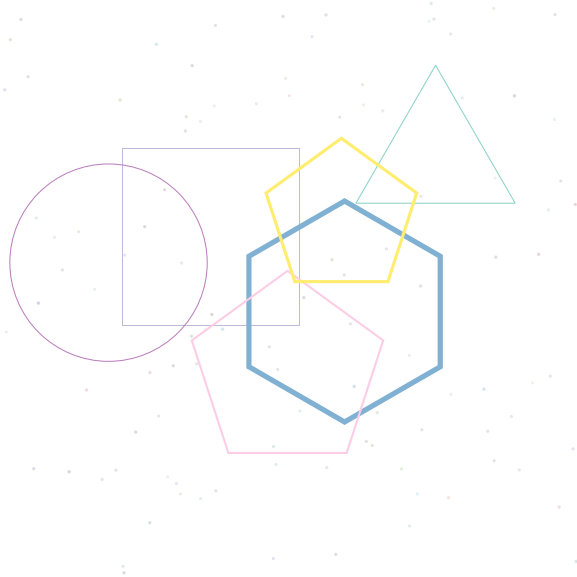[{"shape": "triangle", "thickness": 0.5, "radius": 0.8, "center": [0.754, 0.727]}, {"shape": "square", "thickness": 0.5, "radius": 0.77, "center": [0.365, 0.59]}, {"shape": "hexagon", "thickness": 2.5, "radius": 0.96, "center": [0.597, 0.46]}, {"shape": "pentagon", "thickness": 1, "radius": 0.87, "center": [0.498, 0.356]}, {"shape": "circle", "thickness": 0.5, "radius": 0.85, "center": [0.188, 0.544]}, {"shape": "pentagon", "thickness": 1.5, "radius": 0.69, "center": [0.591, 0.622]}]